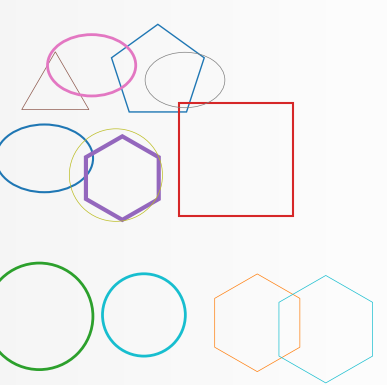[{"shape": "oval", "thickness": 1.5, "radius": 0.63, "center": [0.114, 0.589]}, {"shape": "pentagon", "thickness": 1, "radius": 0.63, "center": [0.407, 0.811]}, {"shape": "hexagon", "thickness": 0.5, "radius": 0.63, "center": [0.664, 0.162]}, {"shape": "circle", "thickness": 2, "radius": 0.69, "center": [0.101, 0.178]}, {"shape": "square", "thickness": 1.5, "radius": 0.73, "center": [0.609, 0.586]}, {"shape": "hexagon", "thickness": 3, "radius": 0.54, "center": [0.316, 0.537]}, {"shape": "triangle", "thickness": 0.5, "radius": 0.5, "center": [0.143, 0.765]}, {"shape": "oval", "thickness": 2, "radius": 0.57, "center": [0.236, 0.83]}, {"shape": "oval", "thickness": 0.5, "radius": 0.51, "center": [0.477, 0.792]}, {"shape": "circle", "thickness": 0.5, "radius": 0.6, "center": [0.299, 0.545]}, {"shape": "circle", "thickness": 2, "radius": 0.53, "center": [0.371, 0.182]}, {"shape": "hexagon", "thickness": 0.5, "radius": 0.7, "center": [0.841, 0.145]}]